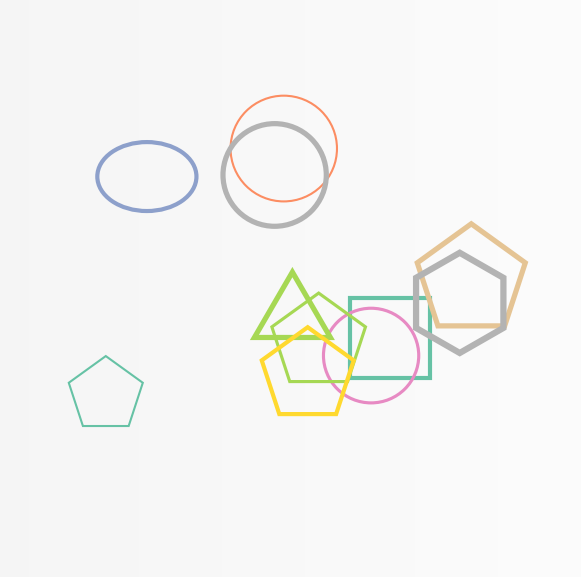[{"shape": "pentagon", "thickness": 1, "radius": 0.33, "center": [0.182, 0.316]}, {"shape": "square", "thickness": 2, "radius": 0.35, "center": [0.671, 0.413]}, {"shape": "circle", "thickness": 1, "radius": 0.46, "center": [0.488, 0.742]}, {"shape": "oval", "thickness": 2, "radius": 0.43, "center": [0.253, 0.693]}, {"shape": "circle", "thickness": 1.5, "radius": 0.41, "center": [0.638, 0.383]}, {"shape": "triangle", "thickness": 2.5, "radius": 0.38, "center": [0.503, 0.452]}, {"shape": "pentagon", "thickness": 1.5, "radius": 0.42, "center": [0.548, 0.407]}, {"shape": "pentagon", "thickness": 2, "radius": 0.42, "center": [0.529, 0.349]}, {"shape": "pentagon", "thickness": 2.5, "radius": 0.49, "center": [0.811, 0.514]}, {"shape": "hexagon", "thickness": 3, "radius": 0.43, "center": [0.791, 0.475]}, {"shape": "circle", "thickness": 2.5, "radius": 0.44, "center": [0.473, 0.696]}]